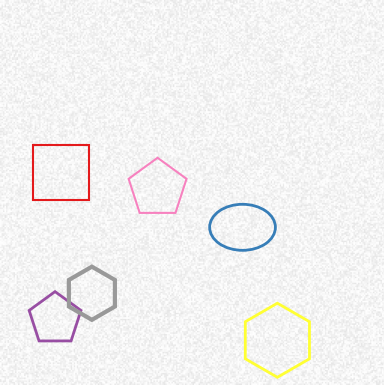[{"shape": "square", "thickness": 1.5, "radius": 0.36, "center": [0.159, 0.551]}, {"shape": "oval", "thickness": 2, "radius": 0.43, "center": [0.63, 0.41]}, {"shape": "pentagon", "thickness": 2, "radius": 0.35, "center": [0.143, 0.172]}, {"shape": "hexagon", "thickness": 2, "radius": 0.48, "center": [0.72, 0.116]}, {"shape": "pentagon", "thickness": 1.5, "radius": 0.4, "center": [0.409, 0.511]}, {"shape": "hexagon", "thickness": 3, "radius": 0.35, "center": [0.239, 0.238]}]